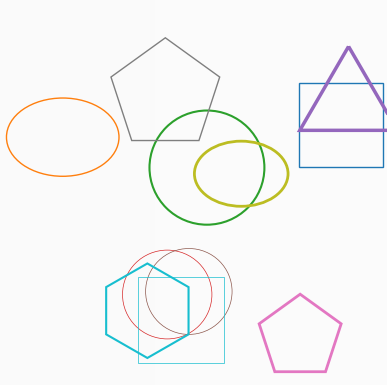[{"shape": "square", "thickness": 1, "radius": 0.54, "center": [0.879, 0.676]}, {"shape": "oval", "thickness": 1, "radius": 0.73, "center": [0.162, 0.644]}, {"shape": "circle", "thickness": 1.5, "radius": 0.74, "center": [0.534, 0.565]}, {"shape": "circle", "thickness": 0.5, "radius": 0.58, "center": [0.432, 0.235]}, {"shape": "triangle", "thickness": 2.5, "radius": 0.73, "center": [0.9, 0.734]}, {"shape": "circle", "thickness": 0.5, "radius": 0.56, "center": [0.487, 0.243]}, {"shape": "pentagon", "thickness": 2, "radius": 0.56, "center": [0.775, 0.125]}, {"shape": "pentagon", "thickness": 1, "radius": 0.74, "center": [0.427, 0.754]}, {"shape": "oval", "thickness": 2, "radius": 0.6, "center": [0.623, 0.549]}, {"shape": "square", "thickness": 0.5, "radius": 0.55, "center": [0.467, 0.169]}, {"shape": "hexagon", "thickness": 1.5, "radius": 0.61, "center": [0.38, 0.193]}]